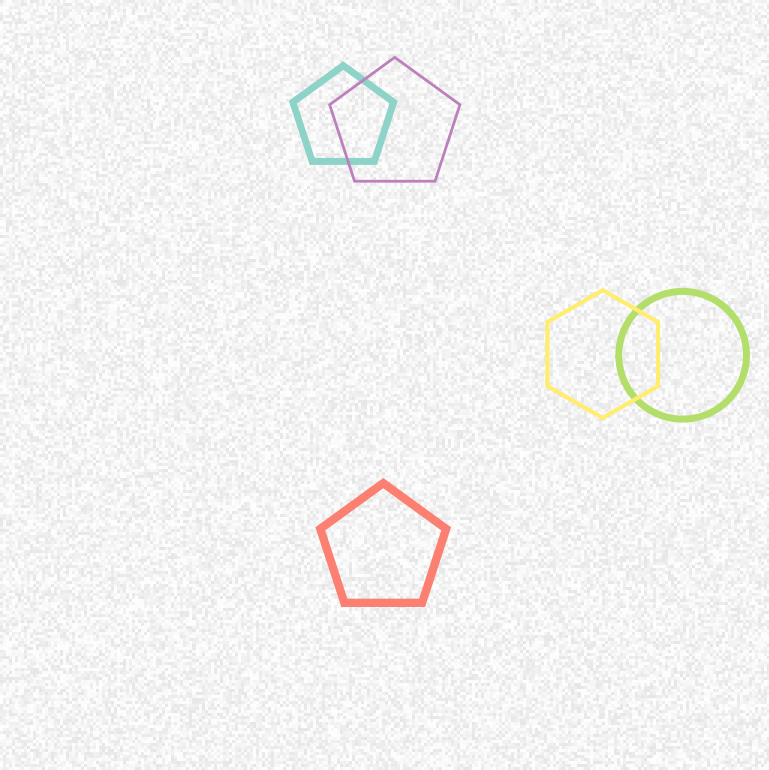[{"shape": "pentagon", "thickness": 2.5, "radius": 0.34, "center": [0.446, 0.846]}, {"shape": "pentagon", "thickness": 3, "radius": 0.43, "center": [0.498, 0.287]}, {"shape": "circle", "thickness": 2.5, "radius": 0.41, "center": [0.887, 0.539]}, {"shape": "pentagon", "thickness": 1, "radius": 0.44, "center": [0.513, 0.837]}, {"shape": "hexagon", "thickness": 1.5, "radius": 0.41, "center": [0.783, 0.54]}]